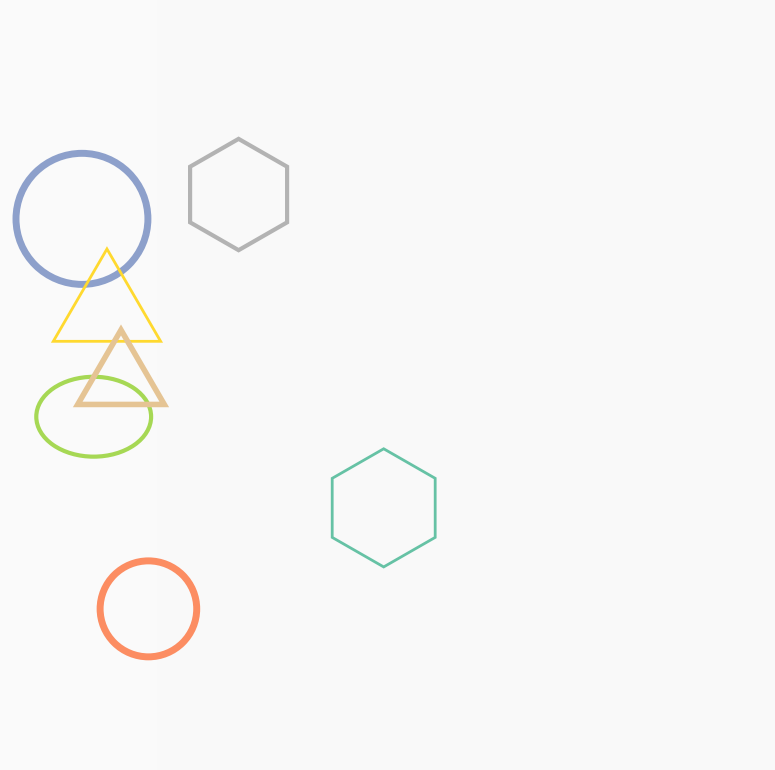[{"shape": "hexagon", "thickness": 1, "radius": 0.38, "center": [0.495, 0.34]}, {"shape": "circle", "thickness": 2.5, "radius": 0.31, "center": [0.192, 0.209]}, {"shape": "circle", "thickness": 2.5, "radius": 0.43, "center": [0.106, 0.716]}, {"shape": "oval", "thickness": 1.5, "radius": 0.37, "center": [0.121, 0.459]}, {"shape": "triangle", "thickness": 1, "radius": 0.4, "center": [0.138, 0.597]}, {"shape": "triangle", "thickness": 2, "radius": 0.32, "center": [0.156, 0.507]}, {"shape": "hexagon", "thickness": 1.5, "radius": 0.36, "center": [0.308, 0.747]}]